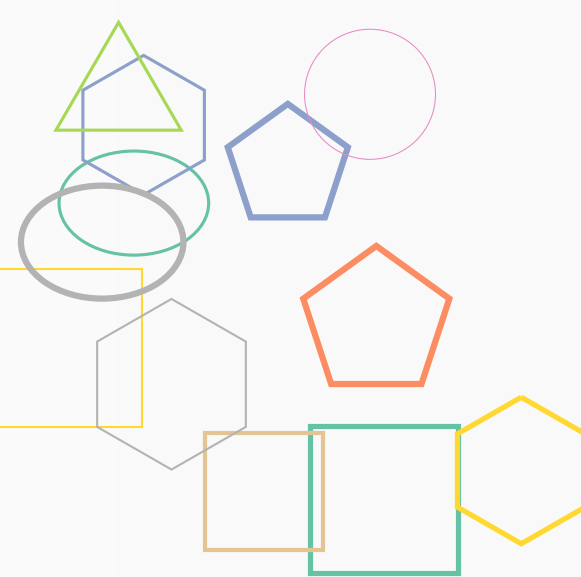[{"shape": "square", "thickness": 2.5, "radius": 0.64, "center": [0.661, 0.134]}, {"shape": "oval", "thickness": 1.5, "radius": 0.64, "center": [0.23, 0.647]}, {"shape": "pentagon", "thickness": 3, "radius": 0.66, "center": [0.647, 0.441]}, {"shape": "pentagon", "thickness": 3, "radius": 0.54, "center": [0.495, 0.711]}, {"shape": "hexagon", "thickness": 1.5, "radius": 0.6, "center": [0.247, 0.783]}, {"shape": "circle", "thickness": 0.5, "radius": 0.56, "center": [0.637, 0.836]}, {"shape": "triangle", "thickness": 1.5, "radius": 0.62, "center": [0.204, 0.836]}, {"shape": "hexagon", "thickness": 2.5, "radius": 0.63, "center": [0.897, 0.184]}, {"shape": "square", "thickness": 1, "radius": 0.68, "center": [0.107, 0.397]}, {"shape": "square", "thickness": 2, "radius": 0.51, "center": [0.454, 0.148]}, {"shape": "hexagon", "thickness": 1, "radius": 0.74, "center": [0.295, 0.334]}, {"shape": "oval", "thickness": 3, "radius": 0.7, "center": [0.176, 0.58]}]